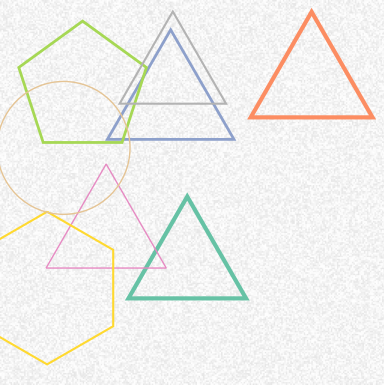[{"shape": "triangle", "thickness": 3, "radius": 0.88, "center": [0.486, 0.313]}, {"shape": "triangle", "thickness": 3, "radius": 0.91, "center": [0.809, 0.786]}, {"shape": "triangle", "thickness": 2, "radius": 0.95, "center": [0.443, 0.733]}, {"shape": "triangle", "thickness": 1, "radius": 0.9, "center": [0.276, 0.394]}, {"shape": "pentagon", "thickness": 2, "radius": 0.87, "center": [0.215, 0.771]}, {"shape": "hexagon", "thickness": 1.5, "radius": 0.99, "center": [0.122, 0.252]}, {"shape": "circle", "thickness": 1, "radius": 0.86, "center": [0.165, 0.616]}, {"shape": "triangle", "thickness": 1.5, "radius": 0.8, "center": [0.449, 0.81]}]